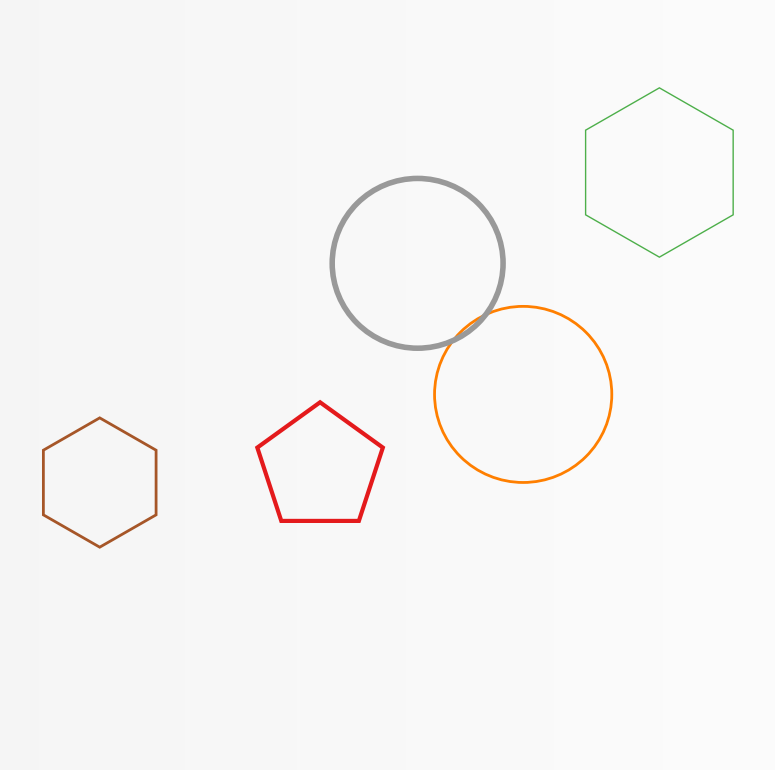[{"shape": "pentagon", "thickness": 1.5, "radius": 0.43, "center": [0.413, 0.392]}, {"shape": "hexagon", "thickness": 0.5, "radius": 0.55, "center": [0.851, 0.776]}, {"shape": "circle", "thickness": 1, "radius": 0.57, "center": [0.675, 0.488]}, {"shape": "hexagon", "thickness": 1, "radius": 0.42, "center": [0.129, 0.373]}, {"shape": "circle", "thickness": 2, "radius": 0.55, "center": [0.539, 0.658]}]